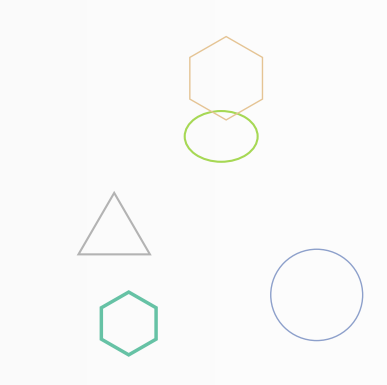[{"shape": "hexagon", "thickness": 2.5, "radius": 0.41, "center": [0.332, 0.16]}, {"shape": "circle", "thickness": 1, "radius": 0.59, "center": [0.817, 0.234]}, {"shape": "oval", "thickness": 1.5, "radius": 0.47, "center": [0.571, 0.646]}, {"shape": "hexagon", "thickness": 1, "radius": 0.54, "center": [0.584, 0.797]}, {"shape": "triangle", "thickness": 1.5, "radius": 0.53, "center": [0.295, 0.393]}]